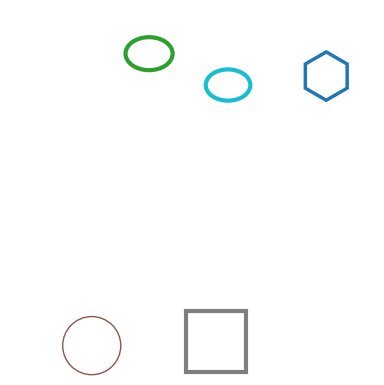[{"shape": "hexagon", "thickness": 2.5, "radius": 0.31, "center": [0.847, 0.802]}, {"shape": "oval", "thickness": 3, "radius": 0.31, "center": [0.387, 0.861]}, {"shape": "circle", "thickness": 1, "radius": 0.38, "center": [0.238, 0.102]}, {"shape": "square", "thickness": 3, "radius": 0.39, "center": [0.561, 0.113]}, {"shape": "oval", "thickness": 3, "radius": 0.29, "center": [0.592, 0.779]}]